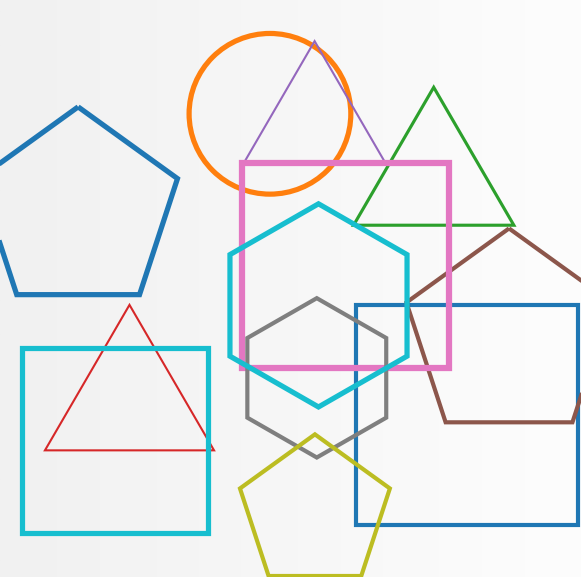[{"shape": "pentagon", "thickness": 2.5, "radius": 0.9, "center": [0.134, 0.634]}, {"shape": "square", "thickness": 2, "radius": 0.95, "center": [0.804, 0.28]}, {"shape": "circle", "thickness": 2.5, "radius": 0.7, "center": [0.464, 0.802]}, {"shape": "triangle", "thickness": 1.5, "radius": 0.8, "center": [0.746, 0.689]}, {"shape": "triangle", "thickness": 1, "radius": 0.84, "center": [0.223, 0.303]}, {"shape": "triangle", "thickness": 1, "radius": 0.7, "center": [0.541, 0.789]}, {"shape": "pentagon", "thickness": 2, "radius": 0.93, "center": [0.876, 0.418]}, {"shape": "square", "thickness": 3, "radius": 0.89, "center": [0.594, 0.539]}, {"shape": "hexagon", "thickness": 2, "radius": 0.69, "center": [0.545, 0.345]}, {"shape": "pentagon", "thickness": 2, "radius": 0.68, "center": [0.542, 0.111]}, {"shape": "hexagon", "thickness": 2.5, "radius": 0.88, "center": [0.548, 0.47]}, {"shape": "square", "thickness": 2.5, "radius": 0.8, "center": [0.198, 0.236]}]